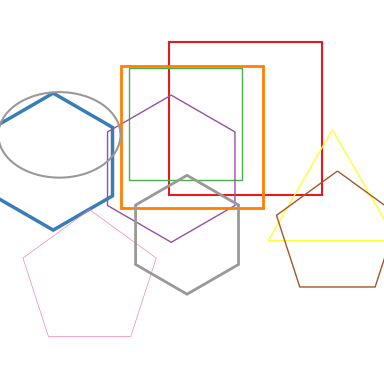[{"shape": "square", "thickness": 1.5, "radius": 0.99, "center": [0.638, 0.693]}, {"shape": "hexagon", "thickness": 2.5, "radius": 0.89, "center": [0.138, 0.58]}, {"shape": "square", "thickness": 1, "radius": 0.73, "center": [0.482, 0.677]}, {"shape": "hexagon", "thickness": 1, "radius": 0.96, "center": [0.445, 0.562]}, {"shape": "square", "thickness": 2, "radius": 0.92, "center": [0.499, 0.645]}, {"shape": "triangle", "thickness": 1, "radius": 0.96, "center": [0.863, 0.471]}, {"shape": "pentagon", "thickness": 1, "radius": 0.83, "center": [0.877, 0.389]}, {"shape": "pentagon", "thickness": 0.5, "radius": 0.91, "center": [0.233, 0.273]}, {"shape": "oval", "thickness": 1.5, "radius": 0.79, "center": [0.154, 0.65]}, {"shape": "hexagon", "thickness": 2, "radius": 0.77, "center": [0.486, 0.39]}]